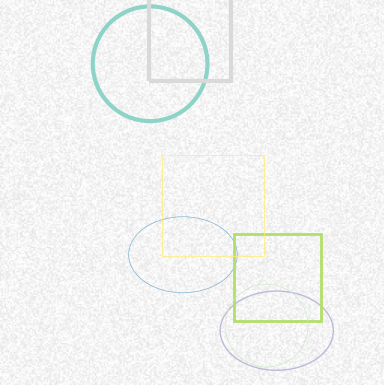[{"shape": "circle", "thickness": 3, "radius": 0.74, "center": [0.39, 0.834]}, {"shape": "oval", "thickness": 1, "radius": 0.73, "center": [0.719, 0.141]}, {"shape": "oval", "thickness": 0.5, "radius": 0.71, "center": [0.475, 0.338]}, {"shape": "square", "thickness": 2, "radius": 0.56, "center": [0.721, 0.279]}, {"shape": "square", "thickness": 3, "radius": 0.53, "center": [0.493, 0.897]}, {"shape": "circle", "thickness": 0.5, "radius": 0.54, "center": [0.693, 0.154]}, {"shape": "square", "thickness": 0.5, "radius": 0.66, "center": [0.553, 0.466]}]